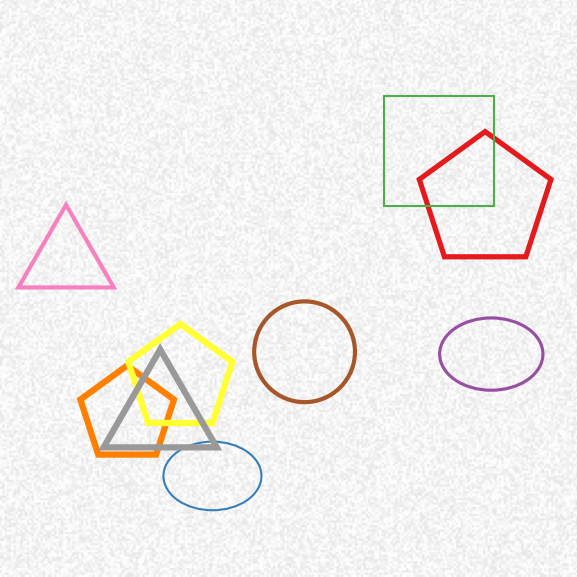[{"shape": "pentagon", "thickness": 2.5, "radius": 0.6, "center": [0.84, 0.651]}, {"shape": "oval", "thickness": 1, "radius": 0.42, "center": [0.368, 0.175]}, {"shape": "square", "thickness": 1, "radius": 0.48, "center": [0.76, 0.737]}, {"shape": "oval", "thickness": 1.5, "radius": 0.45, "center": [0.851, 0.386]}, {"shape": "pentagon", "thickness": 3, "radius": 0.43, "center": [0.22, 0.281]}, {"shape": "pentagon", "thickness": 3, "radius": 0.47, "center": [0.312, 0.343]}, {"shape": "circle", "thickness": 2, "radius": 0.44, "center": [0.527, 0.39]}, {"shape": "triangle", "thickness": 2, "radius": 0.48, "center": [0.114, 0.549]}, {"shape": "triangle", "thickness": 3, "radius": 0.57, "center": [0.277, 0.281]}]